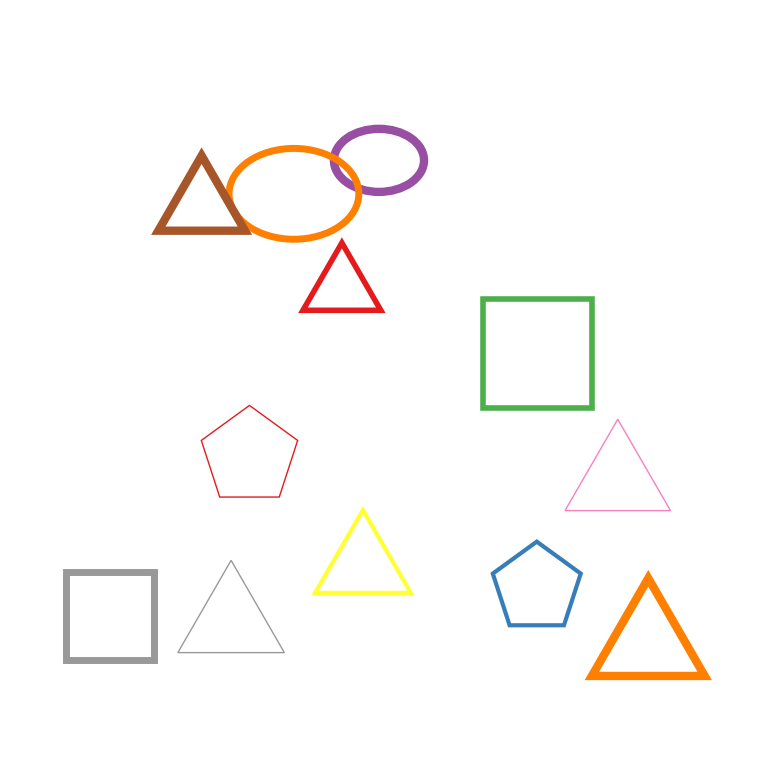[{"shape": "triangle", "thickness": 2, "radius": 0.29, "center": [0.444, 0.626]}, {"shape": "pentagon", "thickness": 0.5, "radius": 0.33, "center": [0.324, 0.408]}, {"shape": "pentagon", "thickness": 1.5, "radius": 0.3, "center": [0.697, 0.237]}, {"shape": "square", "thickness": 2, "radius": 0.35, "center": [0.698, 0.541]}, {"shape": "oval", "thickness": 3, "radius": 0.29, "center": [0.492, 0.792]}, {"shape": "oval", "thickness": 2.5, "radius": 0.42, "center": [0.382, 0.748]}, {"shape": "triangle", "thickness": 3, "radius": 0.42, "center": [0.842, 0.164]}, {"shape": "triangle", "thickness": 1.5, "radius": 0.36, "center": [0.471, 0.266]}, {"shape": "triangle", "thickness": 3, "radius": 0.32, "center": [0.262, 0.733]}, {"shape": "triangle", "thickness": 0.5, "radius": 0.4, "center": [0.802, 0.376]}, {"shape": "square", "thickness": 2.5, "radius": 0.29, "center": [0.143, 0.2]}, {"shape": "triangle", "thickness": 0.5, "radius": 0.4, "center": [0.3, 0.192]}]